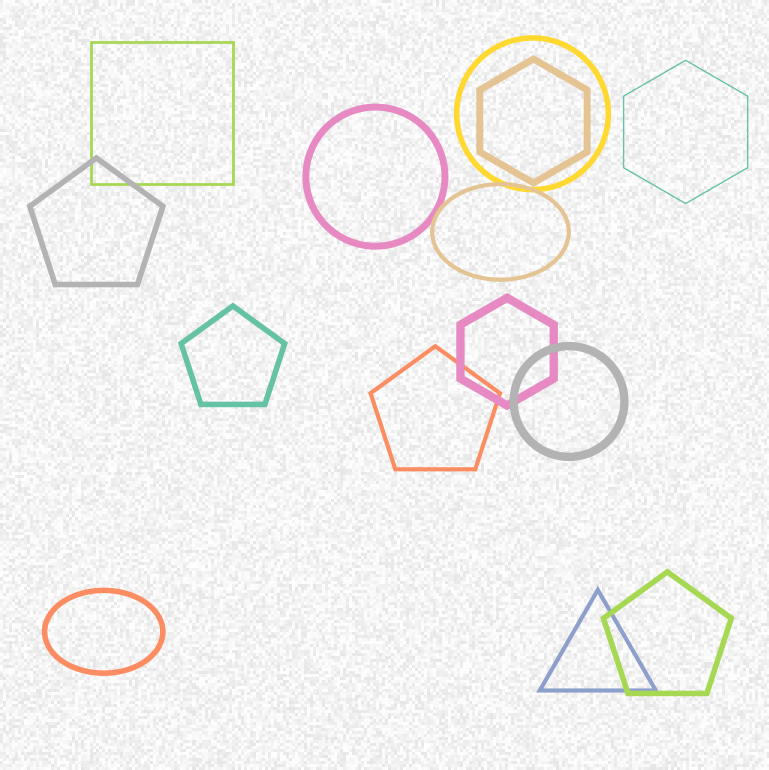[{"shape": "hexagon", "thickness": 0.5, "radius": 0.47, "center": [0.89, 0.829]}, {"shape": "pentagon", "thickness": 2, "radius": 0.35, "center": [0.302, 0.532]}, {"shape": "pentagon", "thickness": 1.5, "radius": 0.44, "center": [0.565, 0.462]}, {"shape": "oval", "thickness": 2, "radius": 0.38, "center": [0.135, 0.18]}, {"shape": "triangle", "thickness": 1.5, "radius": 0.44, "center": [0.776, 0.147]}, {"shape": "circle", "thickness": 2.5, "radius": 0.45, "center": [0.488, 0.771]}, {"shape": "hexagon", "thickness": 3, "radius": 0.35, "center": [0.659, 0.543]}, {"shape": "square", "thickness": 1, "radius": 0.46, "center": [0.211, 0.853]}, {"shape": "pentagon", "thickness": 2, "radius": 0.44, "center": [0.867, 0.17]}, {"shape": "circle", "thickness": 2, "radius": 0.49, "center": [0.692, 0.852]}, {"shape": "hexagon", "thickness": 2.5, "radius": 0.4, "center": [0.693, 0.843]}, {"shape": "oval", "thickness": 1.5, "radius": 0.44, "center": [0.65, 0.699]}, {"shape": "pentagon", "thickness": 2, "radius": 0.45, "center": [0.125, 0.704]}, {"shape": "circle", "thickness": 3, "radius": 0.36, "center": [0.739, 0.479]}]